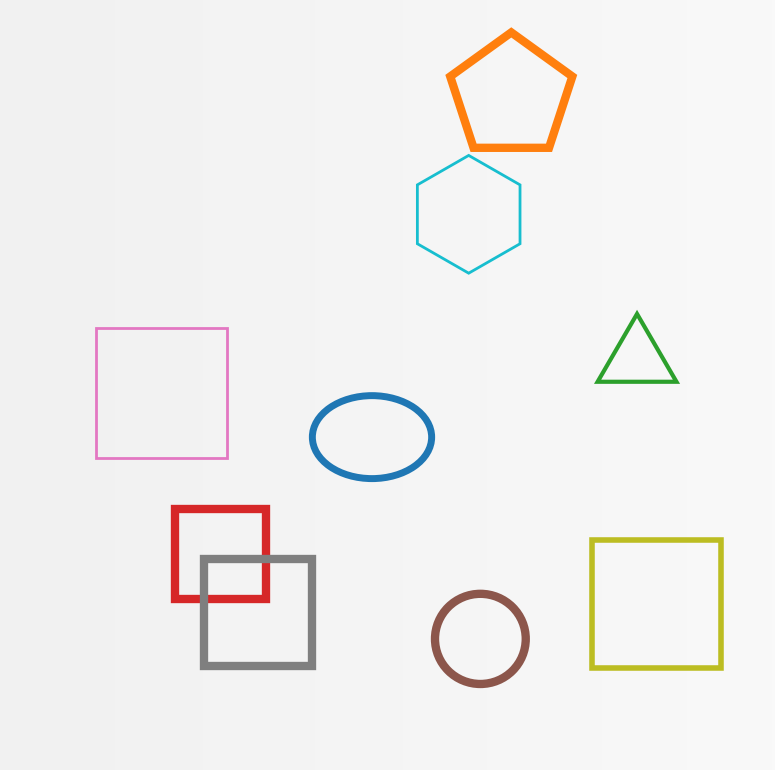[{"shape": "oval", "thickness": 2.5, "radius": 0.38, "center": [0.48, 0.432]}, {"shape": "pentagon", "thickness": 3, "radius": 0.41, "center": [0.66, 0.875]}, {"shape": "triangle", "thickness": 1.5, "radius": 0.29, "center": [0.822, 0.534]}, {"shape": "square", "thickness": 3, "radius": 0.29, "center": [0.285, 0.28]}, {"shape": "circle", "thickness": 3, "radius": 0.29, "center": [0.62, 0.17]}, {"shape": "square", "thickness": 1, "radius": 0.42, "center": [0.208, 0.489]}, {"shape": "square", "thickness": 3, "radius": 0.35, "center": [0.333, 0.204]}, {"shape": "square", "thickness": 2, "radius": 0.42, "center": [0.847, 0.216]}, {"shape": "hexagon", "thickness": 1, "radius": 0.38, "center": [0.605, 0.722]}]